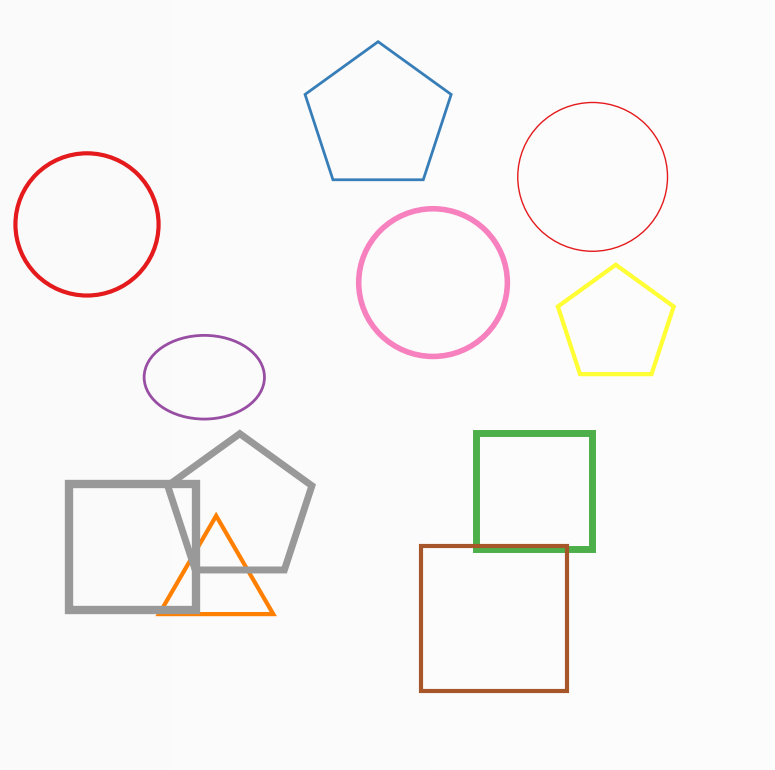[{"shape": "circle", "thickness": 1.5, "radius": 0.46, "center": [0.112, 0.709]}, {"shape": "circle", "thickness": 0.5, "radius": 0.48, "center": [0.765, 0.77]}, {"shape": "pentagon", "thickness": 1, "radius": 0.5, "center": [0.488, 0.847]}, {"shape": "square", "thickness": 2.5, "radius": 0.37, "center": [0.689, 0.362]}, {"shape": "oval", "thickness": 1, "radius": 0.39, "center": [0.264, 0.51]}, {"shape": "triangle", "thickness": 1.5, "radius": 0.43, "center": [0.279, 0.245]}, {"shape": "pentagon", "thickness": 1.5, "radius": 0.39, "center": [0.795, 0.578]}, {"shape": "square", "thickness": 1.5, "radius": 0.47, "center": [0.638, 0.197]}, {"shape": "circle", "thickness": 2, "radius": 0.48, "center": [0.559, 0.633]}, {"shape": "pentagon", "thickness": 2.5, "radius": 0.49, "center": [0.309, 0.339]}, {"shape": "square", "thickness": 3, "radius": 0.41, "center": [0.171, 0.29]}]